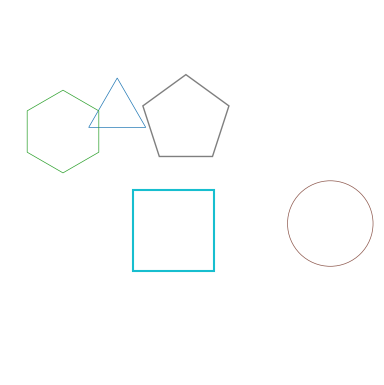[{"shape": "triangle", "thickness": 0.5, "radius": 0.43, "center": [0.304, 0.712]}, {"shape": "hexagon", "thickness": 0.5, "radius": 0.54, "center": [0.164, 0.658]}, {"shape": "circle", "thickness": 0.5, "radius": 0.56, "center": [0.858, 0.419]}, {"shape": "pentagon", "thickness": 1, "radius": 0.59, "center": [0.483, 0.689]}, {"shape": "square", "thickness": 1.5, "radius": 0.52, "center": [0.451, 0.401]}]